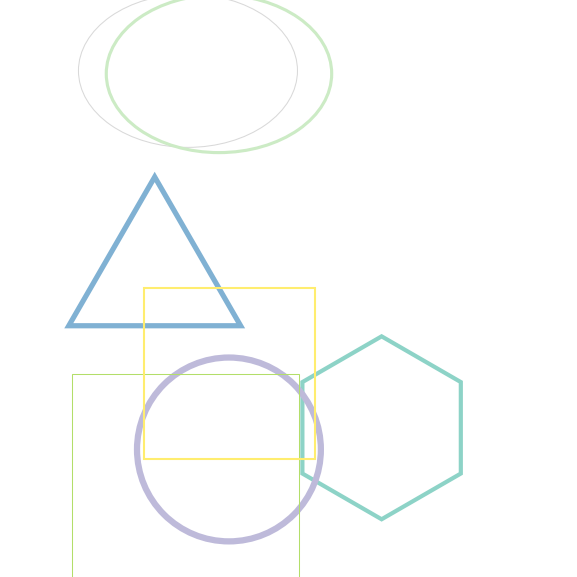[{"shape": "hexagon", "thickness": 2, "radius": 0.79, "center": [0.661, 0.258]}, {"shape": "circle", "thickness": 3, "radius": 0.8, "center": [0.396, 0.221]}, {"shape": "triangle", "thickness": 2.5, "radius": 0.86, "center": [0.268, 0.521]}, {"shape": "square", "thickness": 0.5, "radius": 0.98, "center": [0.321, 0.154]}, {"shape": "oval", "thickness": 0.5, "radius": 0.95, "center": [0.325, 0.877]}, {"shape": "oval", "thickness": 1.5, "radius": 0.98, "center": [0.379, 0.871]}, {"shape": "square", "thickness": 1, "radius": 0.74, "center": [0.397, 0.353]}]